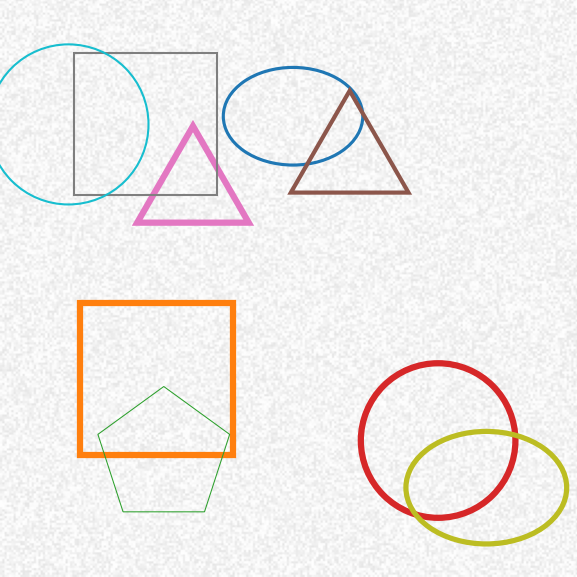[{"shape": "oval", "thickness": 1.5, "radius": 0.6, "center": [0.507, 0.798]}, {"shape": "square", "thickness": 3, "radius": 0.66, "center": [0.271, 0.343]}, {"shape": "pentagon", "thickness": 0.5, "radius": 0.6, "center": [0.284, 0.21]}, {"shape": "circle", "thickness": 3, "radius": 0.67, "center": [0.759, 0.236]}, {"shape": "triangle", "thickness": 2, "radius": 0.59, "center": [0.605, 0.724]}, {"shape": "triangle", "thickness": 3, "radius": 0.56, "center": [0.334, 0.669]}, {"shape": "square", "thickness": 1, "radius": 0.62, "center": [0.252, 0.784]}, {"shape": "oval", "thickness": 2.5, "radius": 0.7, "center": [0.842, 0.155]}, {"shape": "circle", "thickness": 1, "radius": 0.69, "center": [0.119, 0.784]}]